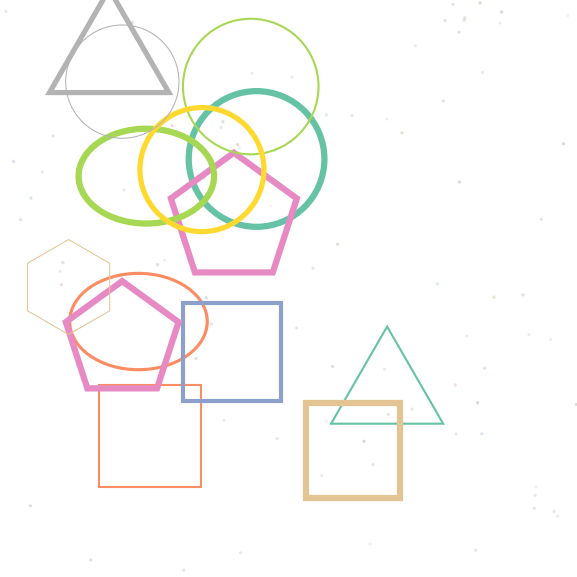[{"shape": "circle", "thickness": 3, "radius": 0.59, "center": [0.444, 0.724]}, {"shape": "triangle", "thickness": 1, "radius": 0.56, "center": [0.67, 0.322]}, {"shape": "square", "thickness": 1, "radius": 0.44, "center": [0.259, 0.245]}, {"shape": "oval", "thickness": 1.5, "radius": 0.6, "center": [0.24, 0.442]}, {"shape": "square", "thickness": 2, "radius": 0.42, "center": [0.401, 0.39]}, {"shape": "pentagon", "thickness": 3, "radius": 0.51, "center": [0.212, 0.41]}, {"shape": "pentagon", "thickness": 3, "radius": 0.57, "center": [0.405, 0.62]}, {"shape": "circle", "thickness": 1, "radius": 0.59, "center": [0.434, 0.849]}, {"shape": "oval", "thickness": 3, "radius": 0.59, "center": [0.253, 0.694]}, {"shape": "circle", "thickness": 2.5, "radius": 0.54, "center": [0.35, 0.705]}, {"shape": "square", "thickness": 3, "radius": 0.41, "center": [0.611, 0.219]}, {"shape": "hexagon", "thickness": 0.5, "radius": 0.41, "center": [0.119, 0.502]}, {"shape": "circle", "thickness": 0.5, "radius": 0.49, "center": [0.212, 0.858]}, {"shape": "triangle", "thickness": 2.5, "radius": 0.6, "center": [0.189, 0.899]}]